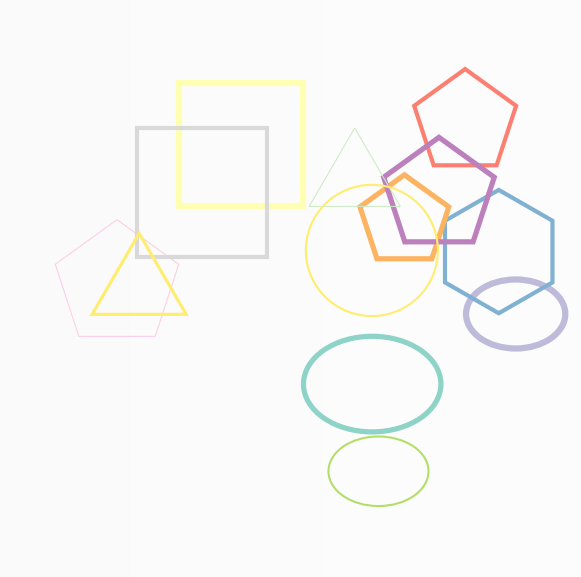[{"shape": "oval", "thickness": 2.5, "radius": 0.59, "center": [0.64, 0.334]}, {"shape": "square", "thickness": 3, "radius": 0.53, "center": [0.414, 0.749]}, {"shape": "oval", "thickness": 3, "radius": 0.43, "center": [0.887, 0.455]}, {"shape": "pentagon", "thickness": 2, "radius": 0.46, "center": [0.8, 0.787]}, {"shape": "hexagon", "thickness": 2, "radius": 0.53, "center": [0.858, 0.563]}, {"shape": "pentagon", "thickness": 2.5, "radius": 0.4, "center": [0.696, 0.616]}, {"shape": "oval", "thickness": 1, "radius": 0.43, "center": [0.651, 0.183]}, {"shape": "pentagon", "thickness": 0.5, "radius": 0.56, "center": [0.201, 0.507]}, {"shape": "square", "thickness": 2, "radius": 0.56, "center": [0.347, 0.666]}, {"shape": "pentagon", "thickness": 2.5, "radius": 0.5, "center": [0.755, 0.661]}, {"shape": "triangle", "thickness": 0.5, "radius": 0.45, "center": [0.61, 0.687]}, {"shape": "triangle", "thickness": 1.5, "radius": 0.47, "center": [0.239, 0.502]}, {"shape": "circle", "thickness": 1, "radius": 0.57, "center": [0.64, 0.565]}]